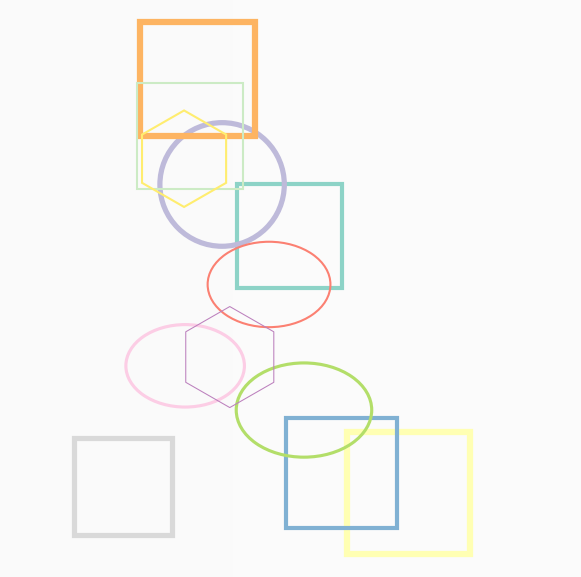[{"shape": "square", "thickness": 2, "radius": 0.45, "center": [0.498, 0.59]}, {"shape": "square", "thickness": 3, "radius": 0.53, "center": [0.703, 0.146]}, {"shape": "circle", "thickness": 2.5, "radius": 0.54, "center": [0.382, 0.68]}, {"shape": "oval", "thickness": 1, "radius": 0.53, "center": [0.463, 0.507]}, {"shape": "square", "thickness": 2, "radius": 0.48, "center": [0.587, 0.18]}, {"shape": "square", "thickness": 3, "radius": 0.49, "center": [0.339, 0.863]}, {"shape": "oval", "thickness": 1.5, "radius": 0.58, "center": [0.523, 0.289]}, {"shape": "oval", "thickness": 1.5, "radius": 0.51, "center": [0.319, 0.366]}, {"shape": "square", "thickness": 2.5, "radius": 0.42, "center": [0.211, 0.156]}, {"shape": "hexagon", "thickness": 0.5, "radius": 0.44, "center": [0.395, 0.381]}, {"shape": "square", "thickness": 1, "radius": 0.46, "center": [0.327, 0.764]}, {"shape": "hexagon", "thickness": 1, "radius": 0.42, "center": [0.317, 0.724]}]